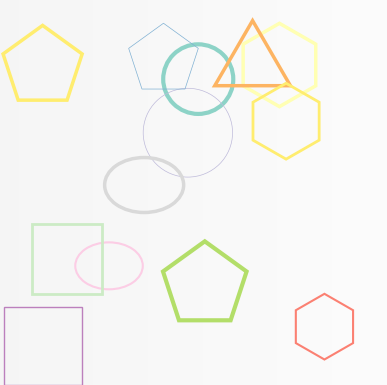[{"shape": "circle", "thickness": 3, "radius": 0.45, "center": [0.512, 0.794]}, {"shape": "hexagon", "thickness": 2.5, "radius": 0.54, "center": [0.721, 0.831]}, {"shape": "circle", "thickness": 0.5, "radius": 0.58, "center": [0.485, 0.655]}, {"shape": "hexagon", "thickness": 1.5, "radius": 0.43, "center": [0.837, 0.152]}, {"shape": "pentagon", "thickness": 0.5, "radius": 0.47, "center": [0.422, 0.845]}, {"shape": "triangle", "thickness": 2.5, "radius": 0.56, "center": [0.652, 0.834]}, {"shape": "pentagon", "thickness": 3, "radius": 0.57, "center": [0.529, 0.26]}, {"shape": "oval", "thickness": 1.5, "radius": 0.44, "center": [0.281, 0.31]}, {"shape": "oval", "thickness": 2.5, "radius": 0.51, "center": [0.372, 0.519]}, {"shape": "square", "thickness": 1, "radius": 0.51, "center": [0.11, 0.101]}, {"shape": "square", "thickness": 2, "radius": 0.46, "center": [0.173, 0.326]}, {"shape": "hexagon", "thickness": 2, "radius": 0.49, "center": [0.738, 0.685]}, {"shape": "pentagon", "thickness": 2.5, "radius": 0.54, "center": [0.11, 0.827]}]